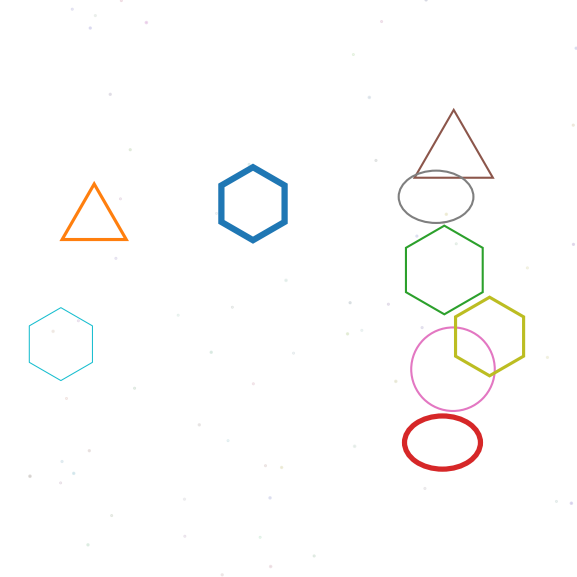[{"shape": "hexagon", "thickness": 3, "radius": 0.32, "center": [0.438, 0.646]}, {"shape": "triangle", "thickness": 1.5, "radius": 0.32, "center": [0.163, 0.616]}, {"shape": "hexagon", "thickness": 1, "radius": 0.38, "center": [0.769, 0.532]}, {"shape": "oval", "thickness": 2.5, "radius": 0.33, "center": [0.766, 0.233]}, {"shape": "triangle", "thickness": 1, "radius": 0.39, "center": [0.786, 0.731]}, {"shape": "circle", "thickness": 1, "radius": 0.36, "center": [0.784, 0.36]}, {"shape": "oval", "thickness": 1, "radius": 0.32, "center": [0.755, 0.658]}, {"shape": "hexagon", "thickness": 1.5, "radius": 0.34, "center": [0.848, 0.416]}, {"shape": "hexagon", "thickness": 0.5, "radius": 0.32, "center": [0.105, 0.403]}]